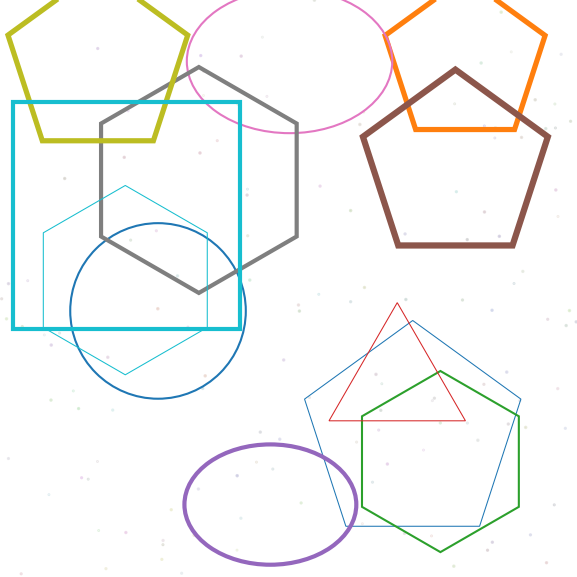[{"shape": "circle", "thickness": 1, "radius": 0.76, "center": [0.274, 0.461]}, {"shape": "pentagon", "thickness": 0.5, "radius": 0.98, "center": [0.715, 0.247]}, {"shape": "pentagon", "thickness": 2.5, "radius": 0.73, "center": [0.805, 0.893]}, {"shape": "hexagon", "thickness": 1, "radius": 0.78, "center": [0.763, 0.2]}, {"shape": "triangle", "thickness": 0.5, "radius": 0.68, "center": [0.688, 0.339]}, {"shape": "oval", "thickness": 2, "radius": 0.74, "center": [0.468, 0.125]}, {"shape": "pentagon", "thickness": 3, "radius": 0.84, "center": [0.789, 0.71]}, {"shape": "oval", "thickness": 1, "radius": 0.89, "center": [0.501, 0.893]}, {"shape": "hexagon", "thickness": 2, "radius": 0.98, "center": [0.344, 0.687]}, {"shape": "pentagon", "thickness": 2.5, "radius": 0.82, "center": [0.169, 0.888]}, {"shape": "hexagon", "thickness": 0.5, "radius": 0.82, "center": [0.217, 0.514]}, {"shape": "square", "thickness": 2, "radius": 0.98, "center": [0.22, 0.627]}]